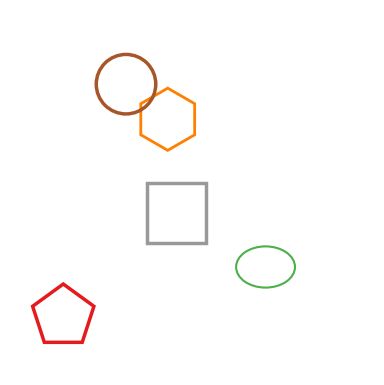[{"shape": "pentagon", "thickness": 2.5, "radius": 0.42, "center": [0.164, 0.179]}, {"shape": "oval", "thickness": 1.5, "radius": 0.38, "center": [0.69, 0.307]}, {"shape": "hexagon", "thickness": 2, "radius": 0.4, "center": [0.436, 0.69]}, {"shape": "circle", "thickness": 2.5, "radius": 0.39, "center": [0.327, 0.781]}, {"shape": "square", "thickness": 2.5, "radius": 0.39, "center": [0.459, 0.447]}]